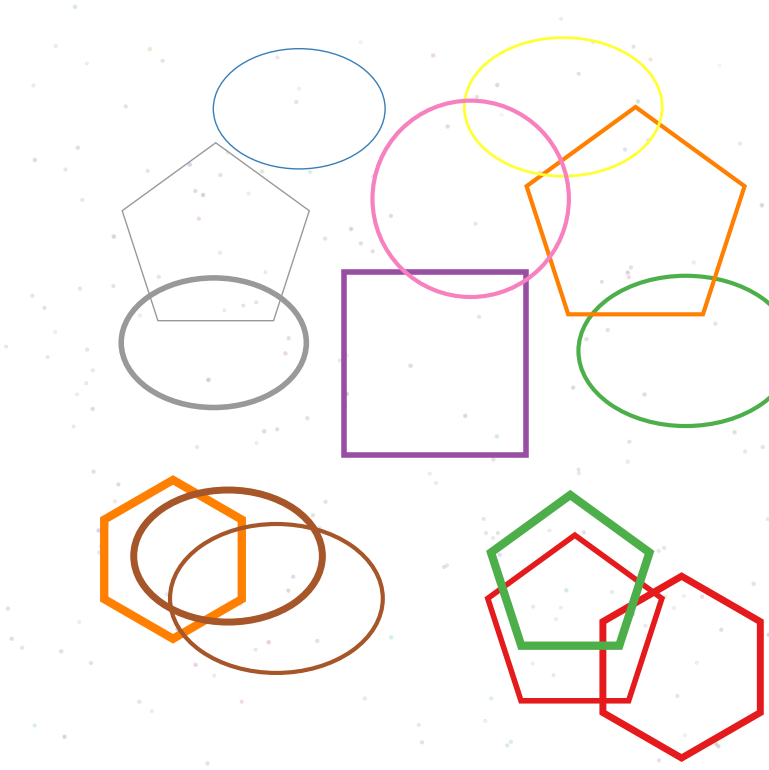[{"shape": "pentagon", "thickness": 2, "radius": 0.59, "center": [0.747, 0.186]}, {"shape": "hexagon", "thickness": 2.5, "radius": 0.59, "center": [0.885, 0.134]}, {"shape": "oval", "thickness": 0.5, "radius": 0.56, "center": [0.389, 0.859]}, {"shape": "pentagon", "thickness": 3, "radius": 0.54, "center": [0.741, 0.249]}, {"shape": "oval", "thickness": 1.5, "radius": 0.7, "center": [0.891, 0.544]}, {"shape": "square", "thickness": 2, "radius": 0.59, "center": [0.565, 0.528]}, {"shape": "hexagon", "thickness": 3, "radius": 0.52, "center": [0.225, 0.274]}, {"shape": "pentagon", "thickness": 1.5, "radius": 0.74, "center": [0.825, 0.712]}, {"shape": "oval", "thickness": 1, "radius": 0.64, "center": [0.732, 0.861]}, {"shape": "oval", "thickness": 2.5, "radius": 0.61, "center": [0.296, 0.278]}, {"shape": "oval", "thickness": 1.5, "radius": 0.69, "center": [0.359, 0.223]}, {"shape": "circle", "thickness": 1.5, "radius": 0.64, "center": [0.611, 0.742]}, {"shape": "oval", "thickness": 2, "radius": 0.6, "center": [0.278, 0.555]}, {"shape": "pentagon", "thickness": 0.5, "radius": 0.64, "center": [0.28, 0.687]}]